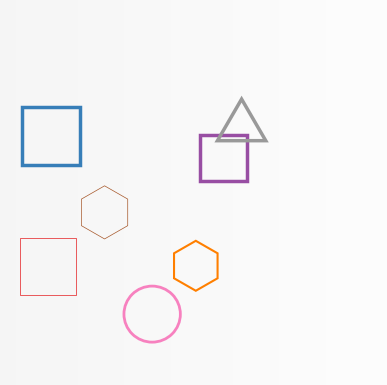[{"shape": "square", "thickness": 0.5, "radius": 0.37, "center": [0.124, 0.307]}, {"shape": "square", "thickness": 2.5, "radius": 0.38, "center": [0.131, 0.647]}, {"shape": "square", "thickness": 2.5, "radius": 0.3, "center": [0.577, 0.59]}, {"shape": "hexagon", "thickness": 1.5, "radius": 0.32, "center": [0.505, 0.31]}, {"shape": "hexagon", "thickness": 0.5, "radius": 0.35, "center": [0.27, 0.448]}, {"shape": "circle", "thickness": 2, "radius": 0.36, "center": [0.393, 0.184]}, {"shape": "triangle", "thickness": 2.5, "radius": 0.36, "center": [0.623, 0.671]}]